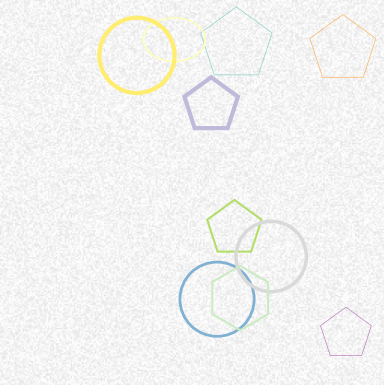[{"shape": "pentagon", "thickness": 0.5, "radius": 0.49, "center": [0.614, 0.884]}, {"shape": "oval", "thickness": 1, "radius": 0.4, "center": [0.453, 0.897]}, {"shape": "pentagon", "thickness": 3, "radius": 0.37, "center": [0.549, 0.726]}, {"shape": "circle", "thickness": 2, "radius": 0.48, "center": [0.564, 0.223]}, {"shape": "pentagon", "thickness": 0.5, "radius": 0.45, "center": [0.891, 0.872]}, {"shape": "pentagon", "thickness": 1.5, "radius": 0.37, "center": [0.609, 0.406]}, {"shape": "circle", "thickness": 2.5, "radius": 0.46, "center": [0.704, 0.334]}, {"shape": "pentagon", "thickness": 0.5, "radius": 0.35, "center": [0.899, 0.133]}, {"shape": "hexagon", "thickness": 1.5, "radius": 0.42, "center": [0.624, 0.226]}, {"shape": "circle", "thickness": 3, "radius": 0.49, "center": [0.356, 0.856]}]